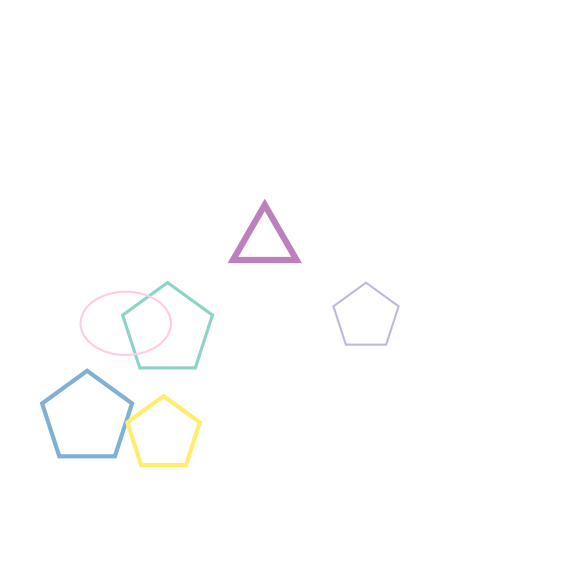[{"shape": "pentagon", "thickness": 1.5, "radius": 0.41, "center": [0.29, 0.428]}, {"shape": "pentagon", "thickness": 1, "radius": 0.3, "center": [0.634, 0.45]}, {"shape": "pentagon", "thickness": 2, "radius": 0.41, "center": [0.151, 0.275]}, {"shape": "oval", "thickness": 1, "radius": 0.39, "center": [0.218, 0.439]}, {"shape": "triangle", "thickness": 3, "radius": 0.32, "center": [0.458, 0.581]}, {"shape": "pentagon", "thickness": 2, "radius": 0.33, "center": [0.283, 0.247]}]